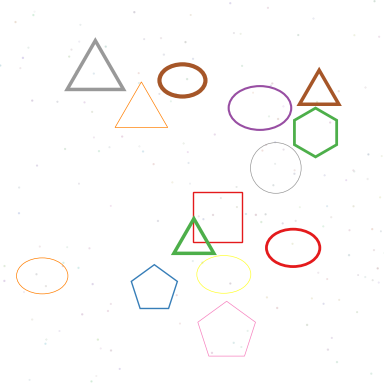[{"shape": "oval", "thickness": 2, "radius": 0.35, "center": [0.761, 0.356]}, {"shape": "square", "thickness": 1, "radius": 0.32, "center": [0.565, 0.436]}, {"shape": "pentagon", "thickness": 1, "radius": 0.31, "center": [0.401, 0.25]}, {"shape": "hexagon", "thickness": 2, "radius": 0.32, "center": [0.82, 0.656]}, {"shape": "triangle", "thickness": 2.5, "radius": 0.3, "center": [0.504, 0.372]}, {"shape": "oval", "thickness": 1.5, "radius": 0.41, "center": [0.675, 0.719]}, {"shape": "triangle", "thickness": 0.5, "radius": 0.39, "center": [0.367, 0.708]}, {"shape": "oval", "thickness": 0.5, "radius": 0.33, "center": [0.11, 0.283]}, {"shape": "oval", "thickness": 0.5, "radius": 0.35, "center": [0.581, 0.287]}, {"shape": "triangle", "thickness": 2.5, "radius": 0.29, "center": [0.829, 0.759]}, {"shape": "oval", "thickness": 3, "radius": 0.3, "center": [0.474, 0.791]}, {"shape": "pentagon", "thickness": 0.5, "radius": 0.39, "center": [0.589, 0.139]}, {"shape": "triangle", "thickness": 2.5, "radius": 0.42, "center": [0.248, 0.81]}, {"shape": "circle", "thickness": 0.5, "radius": 0.33, "center": [0.716, 0.564]}]